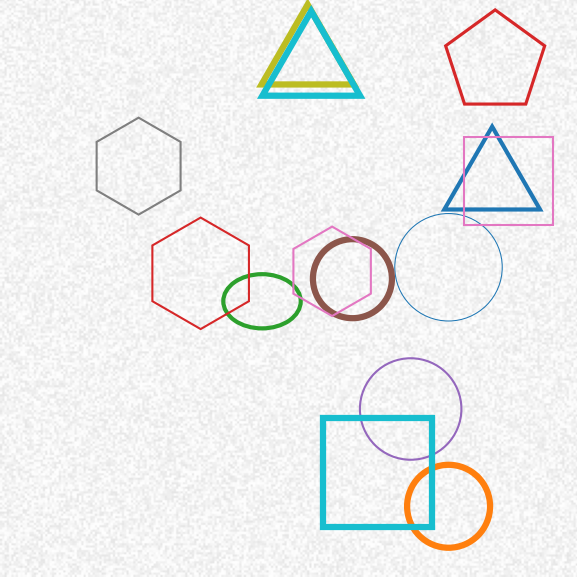[{"shape": "circle", "thickness": 0.5, "radius": 0.47, "center": [0.777, 0.536]}, {"shape": "triangle", "thickness": 2, "radius": 0.48, "center": [0.852, 0.684]}, {"shape": "circle", "thickness": 3, "radius": 0.36, "center": [0.777, 0.122]}, {"shape": "oval", "thickness": 2, "radius": 0.34, "center": [0.454, 0.477]}, {"shape": "pentagon", "thickness": 1.5, "radius": 0.45, "center": [0.857, 0.892]}, {"shape": "hexagon", "thickness": 1, "radius": 0.48, "center": [0.347, 0.526]}, {"shape": "circle", "thickness": 1, "radius": 0.44, "center": [0.711, 0.291]}, {"shape": "circle", "thickness": 3, "radius": 0.34, "center": [0.61, 0.517]}, {"shape": "square", "thickness": 1, "radius": 0.38, "center": [0.881, 0.686]}, {"shape": "hexagon", "thickness": 1, "radius": 0.39, "center": [0.575, 0.529]}, {"shape": "hexagon", "thickness": 1, "radius": 0.42, "center": [0.24, 0.711]}, {"shape": "triangle", "thickness": 3, "radius": 0.46, "center": [0.533, 0.899]}, {"shape": "square", "thickness": 3, "radius": 0.47, "center": [0.654, 0.181]}, {"shape": "triangle", "thickness": 3, "radius": 0.49, "center": [0.539, 0.882]}]